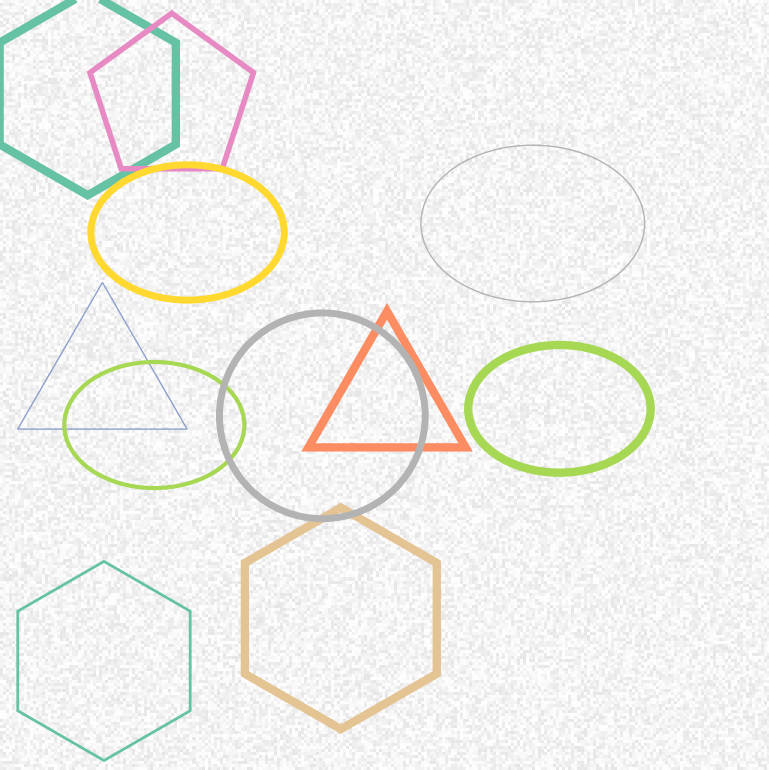[{"shape": "hexagon", "thickness": 1, "radius": 0.65, "center": [0.135, 0.142]}, {"shape": "hexagon", "thickness": 3, "radius": 0.66, "center": [0.114, 0.879]}, {"shape": "triangle", "thickness": 3, "radius": 0.59, "center": [0.503, 0.478]}, {"shape": "triangle", "thickness": 0.5, "radius": 0.63, "center": [0.133, 0.506]}, {"shape": "pentagon", "thickness": 2, "radius": 0.56, "center": [0.223, 0.871]}, {"shape": "oval", "thickness": 1.5, "radius": 0.58, "center": [0.2, 0.448]}, {"shape": "oval", "thickness": 3, "radius": 0.59, "center": [0.727, 0.469]}, {"shape": "oval", "thickness": 2.5, "radius": 0.63, "center": [0.244, 0.698]}, {"shape": "hexagon", "thickness": 3, "radius": 0.72, "center": [0.443, 0.197]}, {"shape": "oval", "thickness": 0.5, "radius": 0.73, "center": [0.692, 0.71]}, {"shape": "circle", "thickness": 2.5, "radius": 0.67, "center": [0.419, 0.46]}]